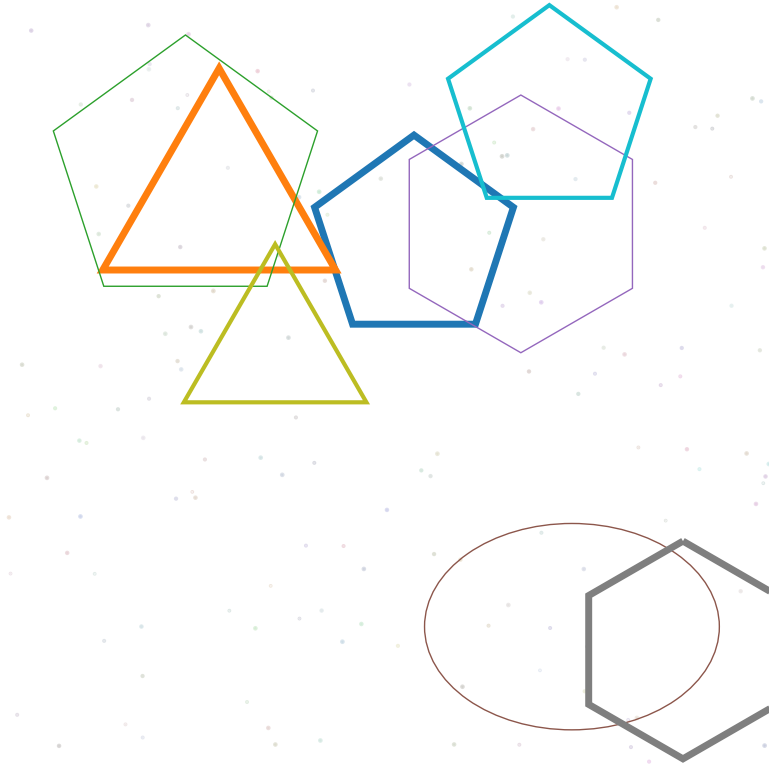[{"shape": "pentagon", "thickness": 2.5, "radius": 0.68, "center": [0.538, 0.689]}, {"shape": "triangle", "thickness": 2.5, "radius": 0.87, "center": [0.285, 0.737]}, {"shape": "pentagon", "thickness": 0.5, "radius": 0.9, "center": [0.241, 0.774]}, {"shape": "hexagon", "thickness": 0.5, "radius": 0.84, "center": [0.676, 0.709]}, {"shape": "oval", "thickness": 0.5, "radius": 0.96, "center": [0.743, 0.186]}, {"shape": "hexagon", "thickness": 2.5, "radius": 0.71, "center": [0.887, 0.156]}, {"shape": "triangle", "thickness": 1.5, "radius": 0.68, "center": [0.357, 0.546]}, {"shape": "pentagon", "thickness": 1.5, "radius": 0.69, "center": [0.713, 0.855]}]